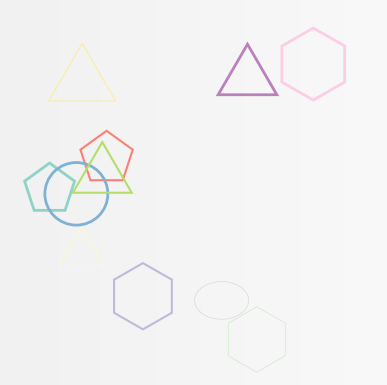[{"shape": "pentagon", "thickness": 2, "radius": 0.34, "center": [0.128, 0.509]}, {"shape": "triangle", "thickness": 0.5, "radius": 0.34, "center": [0.21, 0.344]}, {"shape": "hexagon", "thickness": 1.5, "radius": 0.43, "center": [0.369, 0.231]}, {"shape": "pentagon", "thickness": 1.5, "radius": 0.35, "center": [0.275, 0.589]}, {"shape": "circle", "thickness": 2, "radius": 0.41, "center": [0.197, 0.497]}, {"shape": "triangle", "thickness": 1.5, "radius": 0.44, "center": [0.264, 0.543]}, {"shape": "hexagon", "thickness": 2, "radius": 0.47, "center": [0.809, 0.834]}, {"shape": "oval", "thickness": 0.5, "radius": 0.35, "center": [0.572, 0.22]}, {"shape": "triangle", "thickness": 2, "radius": 0.44, "center": [0.639, 0.798]}, {"shape": "hexagon", "thickness": 0.5, "radius": 0.42, "center": [0.663, 0.118]}, {"shape": "triangle", "thickness": 0.5, "radius": 0.5, "center": [0.212, 0.787]}]